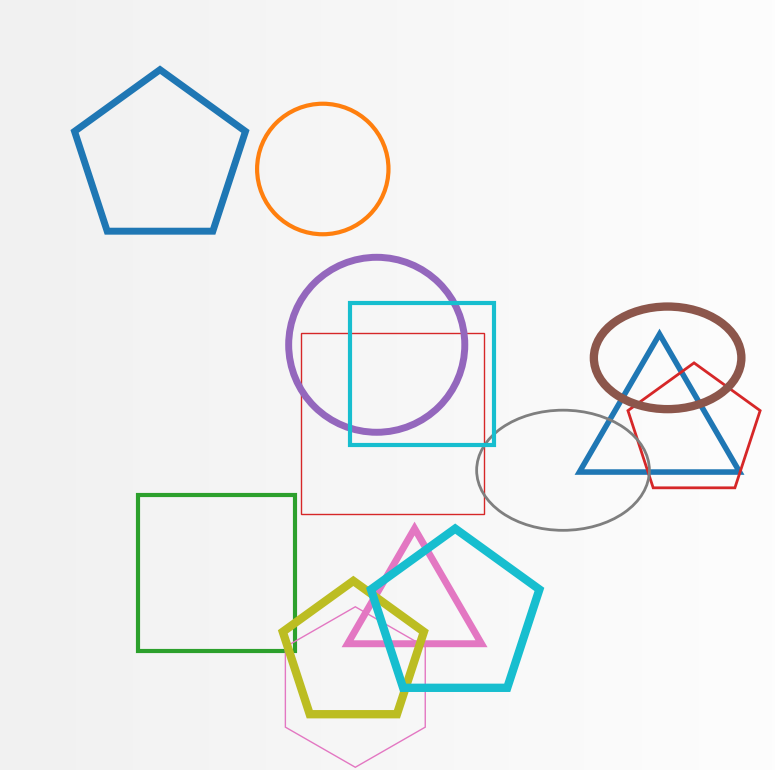[{"shape": "triangle", "thickness": 2, "radius": 0.6, "center": [0.851, 0.447]}, {"shape": "pentagon", "thickness": 2.5, "radius": 0.58, "center": [0.206, 0.794]}, {"shape": "circle", "thickness": 1.5, "radius": 0.42, "center": [0.416, 0.781]}, {"shape": "square", "thickness": 1.5, "radius": 0.51, "center": [0.279, 0.256]}, {"shape": "square", "thickness": 0.5, "radius": 0.59, "center": [0.506, 0.45]}, {"shape": "pentagon", "thickness": 1, "radius": 0.45, "center": [0.896, 0.439]}, {"shape": "circle", "thickness": 2.5, "radius": 0.57, "center": [0.486, 0.552]}, {"shape": "oval", "thickness": 3, "radius": 0.48, "center": [0.861, 0.535]}, {"shape": "triangle", "thickness": 2.5, "radius": 0.5, "center": [0.535, 0.214]}, {"shape": "hexagon", "thickness": 0.5, "radius": 0.52, "center": [0.458, 0.108]}, {"shape": "oval", "thickness": 1, "radius": 0.56, "center": [0.726, 0.389]}, {"shape": "pentagon", "thickness": 3, "radius": 0.48, "center": [0.456, 0.15]}, {"shape": "pentagon", "thickness": 3, "radius": 0.57, "center": [0.587, 0.199]}, {"shape": "square", "thickness": 1.5, "radius": 0.46, "center": [0.545, 0.514]}]